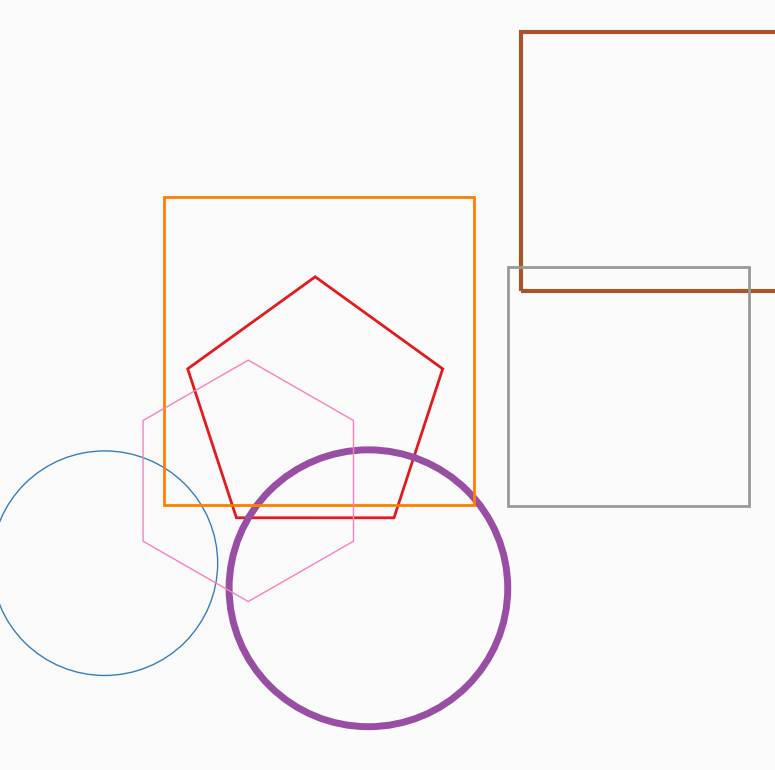[{"shape": "pentagon", "thickness": 1, "radius": 0.86, "center": [0.407, 0.468]}, {"shape": "circle", "thickness": 0.5, "radius": 0.73, "center": [0.135, 0.269]}, {"shape": "circle", "thickness": 2.5, "radius": 0.9, "center": [0.475, 0.236]}, {"shape": "square", "thickness": 1, "radius": 1.0, "center": [0.411, 0.544]}, {"shape": "square", "thickness": 1.5, "radius": 0.84, "center": [0.84, 0.791]}, {"shape": "hexagon", "thickness": 0.5, "radius": 0.78, "center": [0.32, 0.376]}, {"shape": "square", "thickness": 1, "radius": 0.78, "center": [0.811, 0.498]}]